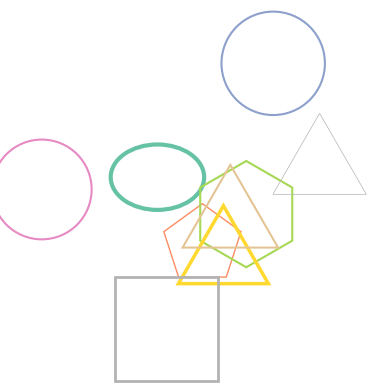[{"shape": "oval", "thickness": 3, "radius": 0.61, "center": [0.409, 0.54]}, {"shape": "pentagon", "thickness": 1, "radius": 0.53, "center": [0.526, 0.366]}, {"shape": "circle", "thickness": 1.5, "radius": 0.67, "center": [0.71, 0.836]}, {"shape": "circle", "thickness": 1.5, "radius": 0.65, "center": [0.108, 0.508]}, {"shape": "hexagon", "thickness": 1.5, "radius": 0.69, "center": [0.64, 0.444]}, {"shape": "triangle", "thickness": 2.5, "radius": 0.67, "center": [0.58, 0.331]}, {"shape": "triangle", "thickness": 1.5, "radius": 0.72, "center": [0.598, 0.429]}, {"shape": "square", "thickness": 2, "radius": 0.67, "center": [0.433, 0.145]}, {"shape": "triangle", "thickness": 0.5, "radius": 0.7, "center": [0.83, 0.565]}]